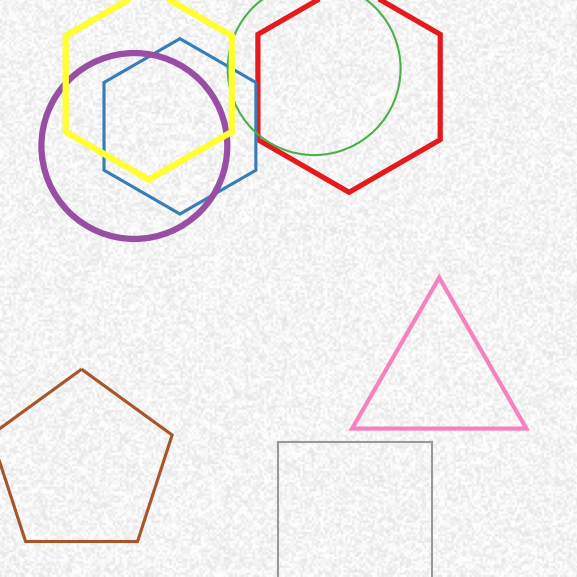[{"shape": "hexagon", "thickness": 2.5, "radius": 0.91, "center": [0.604, 0.848]}, {"shape": "hexagon", "thickness": 1.5, "radius": 0.76, "center": [0.312, 0.78]}, {"shape": "circle", "thickness": 1, "radius": 0.75, "center": [0.544, 0.88]}, {"shape": "circle", "thickness": 3, "radius": 0.8, "center": [0.233, 0.746]}, {"shape": "hexagon", "thickness": 3, "radius": 0.83, "center": [0.258, 0.854]}, {"shape": "pentagon", "thickness": 1.5, "radius": 0.82, "center": [0.141, 0.195]}, {"shape": "triangle", "thickness": 2, "radius": 0.87, "center": [0.761, 0.344]}, {"shape": "square", "thickness": 1, "radius": 0.67, "center": [0.615, 0.1]}]